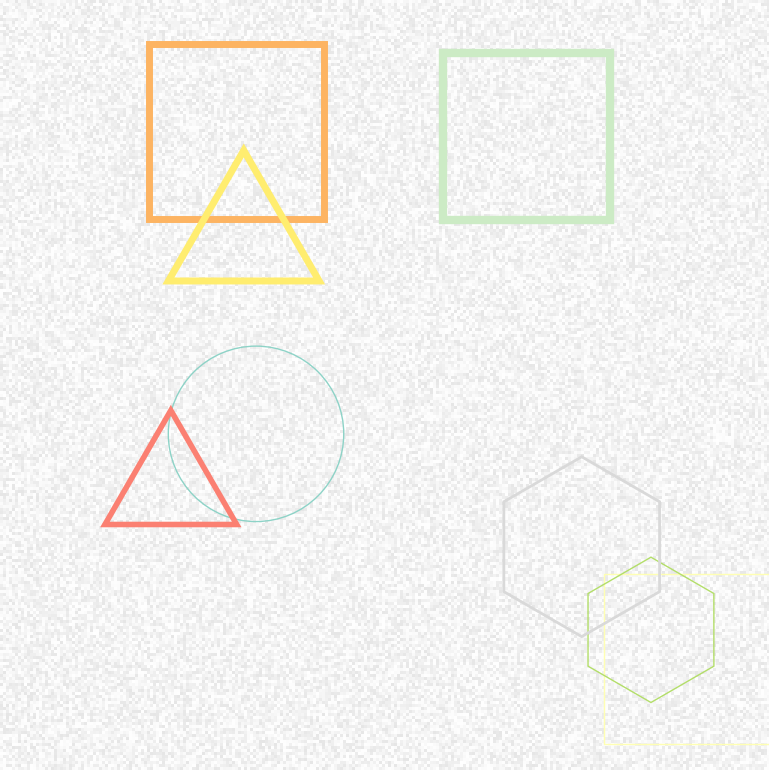[{"shape": "circle", "thickness": 0.5, "radius": 0.57, "center": [0.332, 0.437]}, {"shape": "square", "thickness": 0.5, "radius": 0.55, "center": [0.895, 0.144]}, {"shape": "triangle", "thickness": 2, "radius": 0.49, "center": [0.222, 0.368]}, {"shape": "square", "thickness": 2.5, "radius": 0.57, "center": [0.308, 0.829]}, {"shape": "hexagon", "thickness": 0.5, "radius": 0.47, "center": [0.845, 0.182]}, {"shape": "hexagon", "thickness": 1, "radius": 0.58, "center": [0.755, 0.29]}, {"shape": "square", "thickness": 3, "radius": 0.54, "center": [0.683, 0.823]}, {"shape": "triangle", "thickness": 2.5, "radius": 0.57, "center": [0.317, 0.692]}]